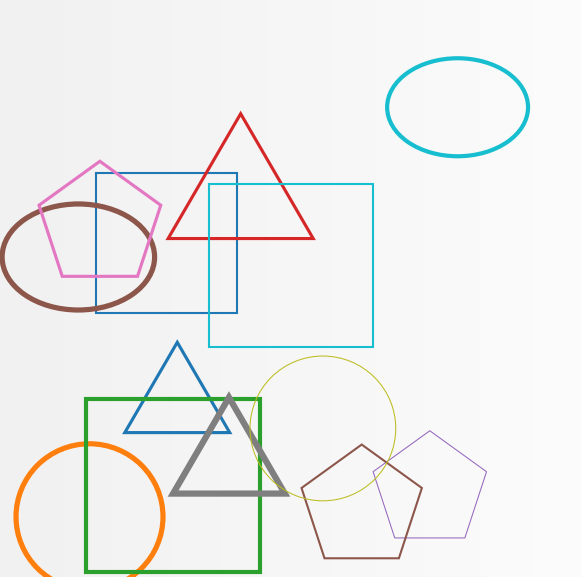[{"shape": "triangle", "thickness": 1.5, "radius": 0.52, "center": [0.305, 0.302]}, {"shape": "square", "thickness": 1, "radius": 0.61, "center": [0.286, 0.578]}, {"shape": "circle", "thickness": 2.5, "radius": 0.63, "center": [0.154, 0.104]}, {"shape": "square", "thickness": 2, "radius": 0.75, "center": [0.298, 0.159]}, {"shape": "triangle", "thickness": 1.5, "radius": 0.72, "center": [0.414, 0.658]}, {"shape": "pentagon", "thickness": 0.5, "radius": 0.51, "center": [0.739, 0.151]}, {"shape": "oval", "thickness": 2.5, "radius": 0.66, "center": [0.135, 0.554]}, {"shape": "pentagon", "thickness": 1, "radius": 0.54, "center": [0.622, 0.12]}, {"shape": "pentagon", "thickness": 1.5, "radius": 0.55, "center": [0.172, 0.61]}, {"shape": "triangle", "thickness": 3, "radius": 0.55, "center": [0.394, 0.2]}, {"shape": "circle", "thickness": 0.5, "radius": 0.63, "center": [0.555, 0.257]}, {"shape": "oval", "thickness": 2, "radius": 0.61, "center": [0.787, 0.813]}, {"shape": "square", "thickness": 1, "radius": 0.7, "center": [0.501, 0.539]}]